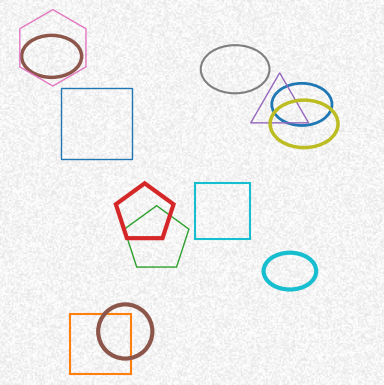[{"shape": "oval", "thickness": 2, "radius": 0.39, "center": [0.784, 0.729]}, {"shape": "square", "thickness": 1, "radius": 0.46, "center": [0.251, 0.679]}, {"shape": "square", "thickness": 1.5, "radius": 0.39, "center": [0.261, 0.107]}, {"shape": "pentagon", "thickness": 1, "radius": 0.44, "center": [0.407, 0.378]}, {"shape": "pentagon", "thickness": 3, "radius": 0.39, "center": [0.376, 0.445]}, {"shape": "triangle", "thickness": 1, "radius": 0.43, "center": [0.726, 0.724]}, {"shape": "circle", "thickness": 3, "radius": 0.35, "center": [0.325, 0.139]}, {"shape": "oval", "thickness": 2.5, "radius": 0.39, "center": [0.134, 0.854]}, {"shape": "hexagon", "thickness": 1, "radius": 0.5, "center": [0.137, 0.876]}, {"shape": "oval", "thickness": 1.5, "radius": 0.45, "center": [0.611, 0.82]}, {"shape": "oval", "thickness": 2.5, "radius": 0.44, "center": [0.79, 0.678]}, {"shape": "square", "thickness": 1.5, "radius": 0.36, "center": [0.578, 0.452]}, {"shape": "oval", "thickness": 3, "radius": 0.34, "center": [0.753, 0.296]}]